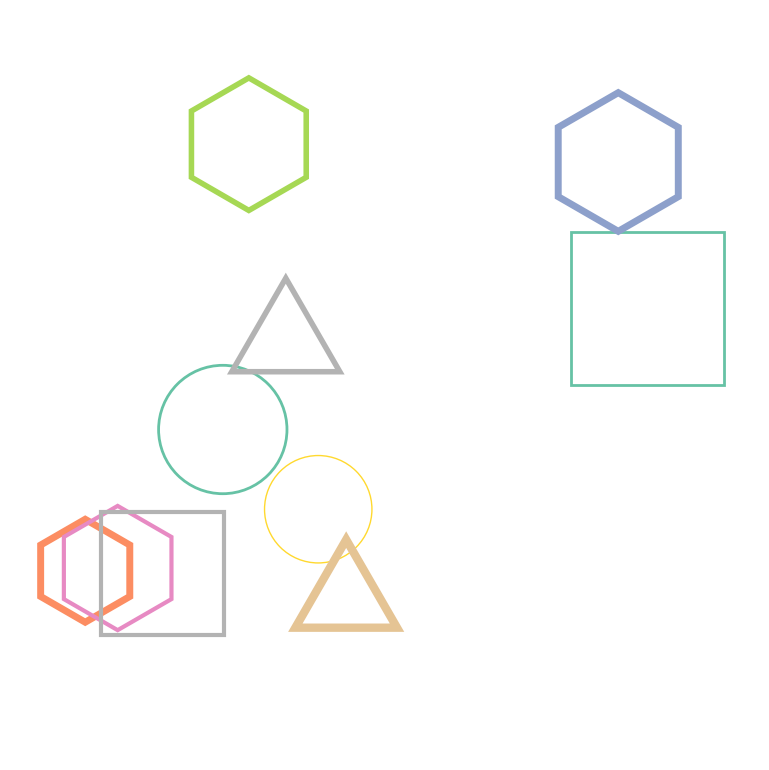[{"shape": "circle", "thickness": 1, "radius": 0.42, "center": [0.289, 0.442]}, {"shape": "square", "thickness": 1, "radius": 0.5, "center": [0.841, 0.599]}, {"shape": "hexagon", "thickness": 2.5, "radius": 0.33, "center": [0.111, 0.259]}, {"shape": "hexagon", "thickness": 2.5, "radius": 0.45, "center": [0.803, 0.79]}, {"shape": "hexagon", "thickness": 1.5, "radius": 0.4, "center": [0.153, 0.262]}, {"shape": "hexagon", "thickness": 2, "radius": 0.43, "center": [0.323, 0.813]}, {"shape": "circle", "thickness": 0.5, "radius": 0.35, "center": [0.413, 0.339]}, {"shape": "triangle", "thickness": 3, "radius": 0.38, "center": [0.45, 0.223]}, {"shape": "triangle", "thickness": 2, "radius": 0.4, "center": [0.371, 0.558]}, {"shape": "square", "thickness": 1.5, "radius": 0.4, "center": [0.211, 0.256]}]